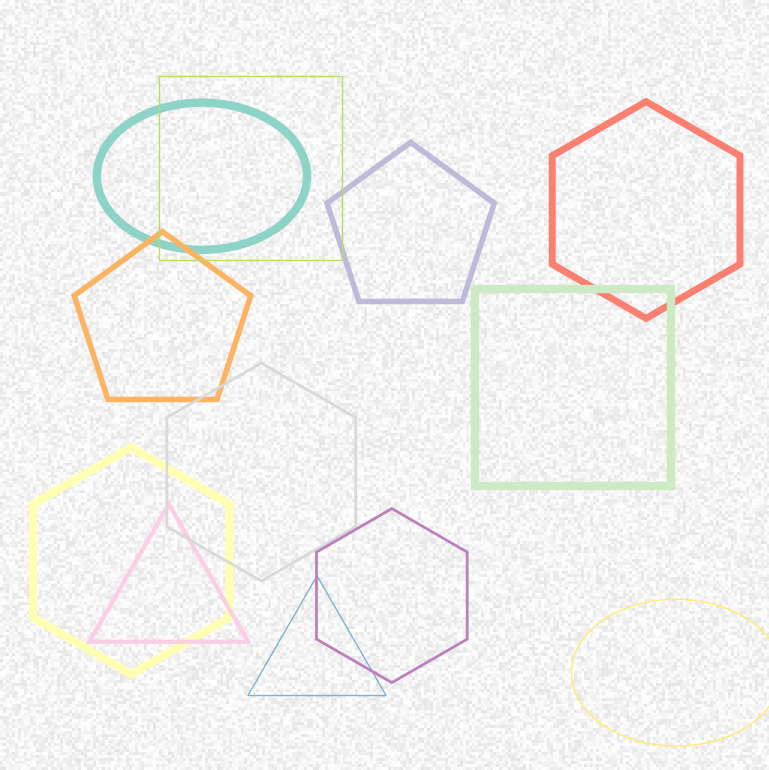[{"shape": "oval", "thickness": 3, "radius": 0.68, "center": [0.262, 0.771]}, {"shape": "hexagon", "thickness": 3, "radius": 0.74, "center": [0.17, 0.272]}, {"shape": "pentagon", "thickness": 2, "radius": 0.57, "center": [0.533, 0.701]}, {"shape": "hexagon", "thickness": 2.5, "radius": 0.7, "center": [0.839, 0.727]}, {"shape": "triangle", "thickness": 0.5, "radius": 0.52, "center": [0.412, 0.149]}, {"shape": "pentagon", "thickness": 2, "radius": 0.6, "center": [0.211, 0.579]}, {"shape": "square", "thickness": 0.5, "radius": 0.6, "center": [0.325, 0.782]}, {"shape": "triangle", "thickness": 1.5, "radius": 0.6, "center": [0.219, 0.226]}, {"shape": "hexagon", "thickness": 1, "radius": 0.71, "center": [0.339, 0.387]}, {"shape": "hexagon", "thickness": 1, "radius": 0.57, "center": [0.509, 0.226]}, {"shape": "square", "thickness": 3, "radius": 0.64, "center": [0.744, 0.497]}, {"shape": "oval", "thickness": 0.5, "radius": 0.68, "center": [0.878, 0.126]}]